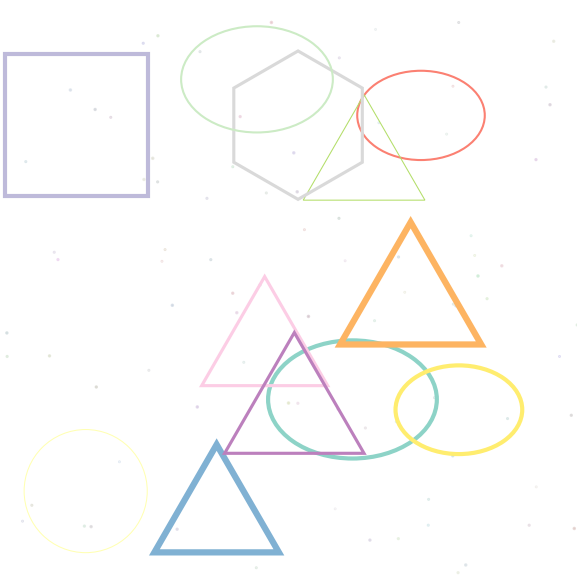[{"shape": "oval", "thickness": 2, "radius": 0.73, "center": [0.61, 0.307]}, {"shape": "circle", "thickness": 0.5, "radius": 0.53, "center": [0.148, 0.149]}, {"shape": "square", "thickness": 2, "radius": 0.62, "center": [0.132, 0.783]}, {"shape": "oval", "thickness": 1, "radius": 0.55, "center": [0.729, 0.799]}, {"shape": "triangle", "thickness": 3, "radius": 0.62, "center": [0.375, 0.105]}, {"shape": "triangle", "thickness": 3, "radius": 0.71, "center": [0.711, 0.473]}, {"shape": "triangle", "thickness": 0.5, "radius": 0.61, "center": [0.63, 0.713]}, {"shape": "triangle", "thickness": 1.5, "radius": 0.63, "center": [0.458, 0.394]}, {"shape": "hexagon", "thickness": 1.5, "radius": 0.64, "center": [0.516, 0.782]}, {"shape": "triangle", "thickness": 1.5, "radius": 0.7, "center": [0.51, 0.284]}, {"shape": "oval", "thickness": 1, "radius": 0.66, "center": [0.445, 0.862]}, {"shape": "oval", "thickness": 2, "radius": 0.55, "center": [0.795, 0.29]}]